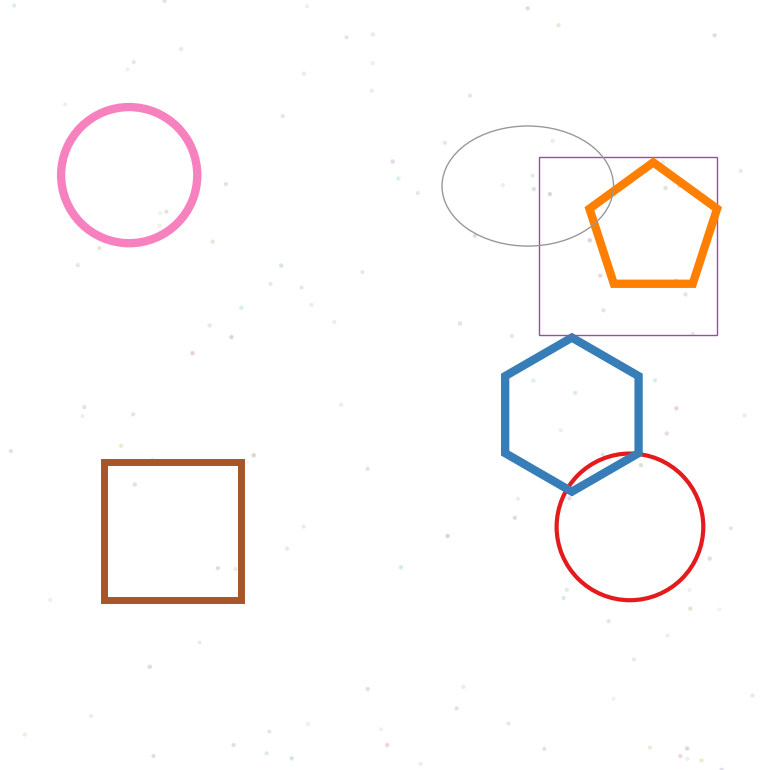[{"shape": "circle", "thickness": 1.5, "radius": 0.48, "center": [0.818, 0.316]}, {"shape": "hexagon", "thickness": 3, "radius": 0.5, "center": [0.743, 0.462]}, {"shape": "square", "thickness": 0.5, "radius": 0.58, "center": [0.815, 0.681]}, {"shape": "pentagon", "thickness": 3, "radius": 0.44, "center": [0.848, 0.702]}, {"shape": "square", "thickness": 2.5, "radius": 0.45, "center": [0.224, 0.31]}, {"shape": "circle", "thickness": 3, "radius": 0.44, "center": [0.168, 0.773]}, {"shape": "oval", "thickness": 0.5, "radius": 0.56, "center": [0.685, 0.758]}]